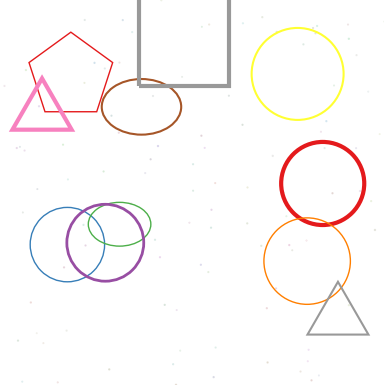[{"shape": "pentagon", "thickness": 1, "radius": 0.57, "center": [0.184, 0.802]}, {"shape": "circle", "thickness": 3, "radius": 0.54, "center": [0.838, 0.523]}, {"shape": "circle", "thickness": 1, "radius": 0.48, "center": [0.175, 0.365]}, {"shape": "oval", "thickness": 1, "radius": 0.41, "center": [0.311, 0.418]}, {"shape": "circle", "thickness": 2, "radius": 0.5, "center": [0.273, 0.369]}, {"shape": "circle", "thickness": 1, "radius": 0.56, "center": [0.798, 0.322]}, {"shape": "circle", "thickness": 1.5, "radius": 0.6, "center": [0.773, 0.808]}, {"shape": "oval", "thickness": 1.5, "radius": 0.52, "center": [0.367, 0.723]}, {"shape": "triangle", "thickness": 3, "radius": 0.44, "center": [0.109, 0.708]}, {"shape": "square", "thickness": 3, "radius": 0.59, "center": [0.478, 0.893]}, {"shape": "triangle", "thickness": 1.5, "radius": 0.46, "center": [0.878, 0.177]}]